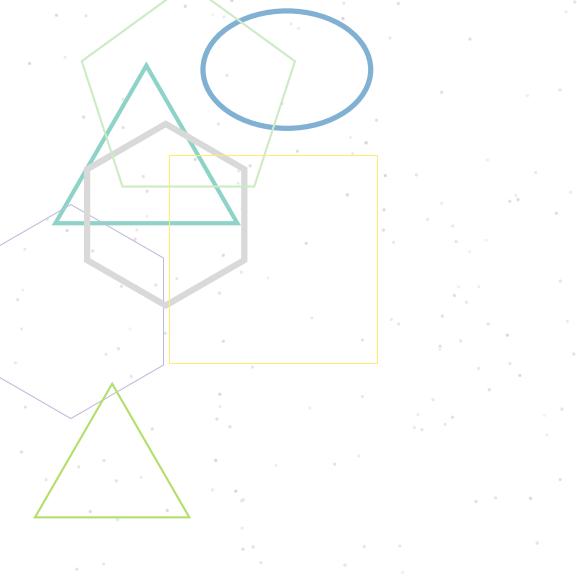[{"shape": "triangle", "thickness": 2, "radius": 0.91, "center": [0.253, 0.704]}, {"shape": "hexagon", "thickness": 0.5, "radius": 0.93, "center": [0.123, 0.46]}, {"shape": "oval", "thickness": 2.5, "radius": 0.73, "center": [0.497, 0.879]}, {"shape": "triangle", "thickness": 1, "radius": 0.77, "center": [0.194, 0.18]}, {"shape": "hexagon", "thickness": 3, "radius": 0.79, "center": [0.287, 0.627]}, {"shape": "pentagon", "thickness": 1, "radius": 0.97, "center": [0.326, 0.833]}, {"shape": "square", "thickness": 0.5, "radius": 0.9, "center": [0.473, 0.551]}]